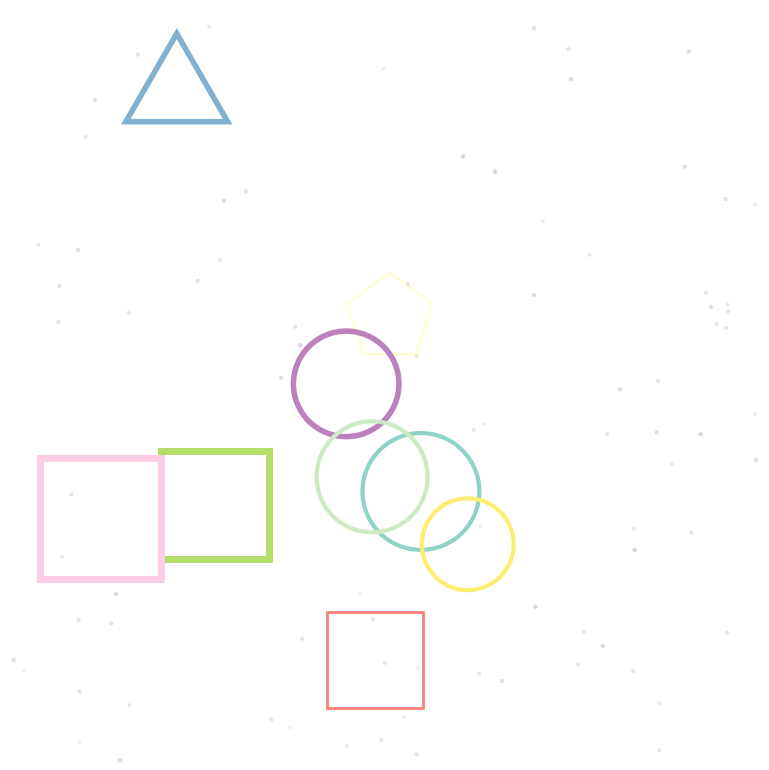[{"shape": "circle", "thickness": 1.5, "radius": 0.38, "center": [0.547, 0.362]}, {"shape": "pentagon", "thickness": 0.5, "radius": 0.29, "center": [0.506, 0.587]}, {"shape": "square", "thickness": 1, "radius": 0.31, "center": [0.488, 0.142]}, {"shape": "triangle", "thickness": 2, "radius": 0.38, "center": [0.23, 0.88]}, {"shape": "square", "thickness": 2.5, "radius": 0.35, "center": [0.279, 0.344]}, {"shape": "square", "thickness": 2.5, "radius": 0.39, "center": [0.131, 0.327]}, {"shape": "circle", "thickness": 2, "radius": 0.34, "center": [0.45, 0.501]}, {"shape": "circle", "thickness": 1.5, "radius": 0.36, "center": [0.483, 0.381]}, {"shape": "circle", "thickness": 1.5, "radius": 0.3, "center": [0.608, 0.293]}]